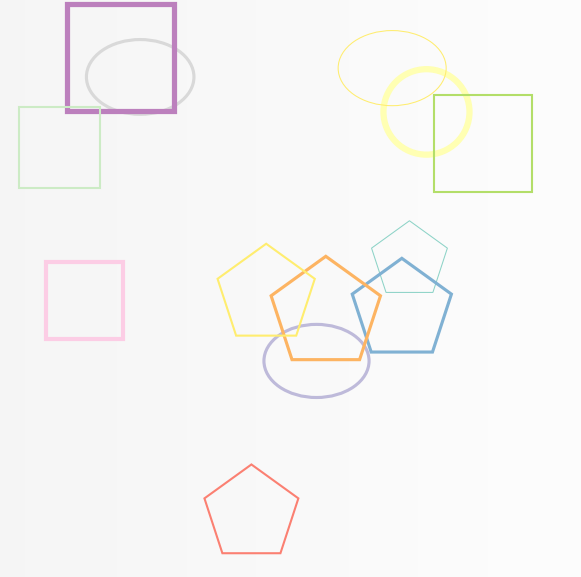[{"shape": "pentagon", "thickness": 0.5, "radius": 0.34, "center": [0.704, 0.548]}, {"shape": "circle", "thickness": 3, "radius": 0.37, "center": [0.734, 0.805]}, {"shape": "oval", "thickness": 1.5, "radius": 0.45, "center": [0.545, 0.374]}, {"shape": "pentagon", "thickness": 1, "radius": 0.42, "center": [0.433, 0.11]}, {"shape": "pentagon", "thickness": 1.5, "radius": 0.45, "center": [0.691, 0.462]}, {"shape": "pentagon", "thickness": 1.5, "radius": 0.49, "center": [0.561, 0.456]}, {"shape": "square", "thickness": 1, "radius": 0.42, "center": [0.831, 0.751]}, {"shape": "square", "thickness": 2, "radius": 0.33, "center": [0.145, 0.479]}, {"shape": "oval", "thickness": 1.5, "radius": 0.46, "center": [0.241, 0.866]}, {"shape": "square", "thickness": 2.5, "radius": 0.46, "center": [0.207, 0.9]}, {"shape": "square", "thickness": 1, "radius": 0.35, "center": [0.102, 0.744]}, {"shape": "oval", "thickness": 0.5, "radius": 0.46, "center": [0.675, 0.881]}, {"shape": "pentagon", "thickness": 1, "radius": 0.44, "center": [0.458, 0.489]}]